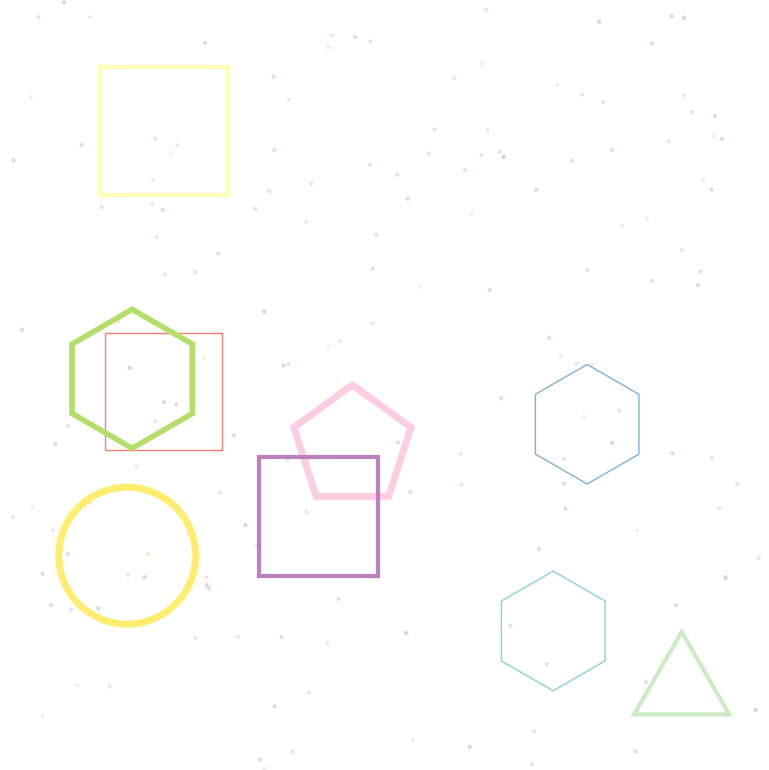[{"shape": "hexagon", "thickness": 0.5, "radius": 0.39, "center": [0.718, 0.181]}, {"shape": "square", "thickness": 1.5, "radius": 0.42, "center": [0.213, 0.83]}, {"shape": "square", "thickness": 0.5, "radius": 0.38, "center": [0.212, 0.492]}, {"shape": "hexagon", "thickness": 0.5, "radius": 0.39, "center": [0.763, 0.449]}, {"shape": "hexagon", "thickness": 2, "radius": 0.45, "center": [0.172, 0.508]}, {"shape": "pentagon", "thickness": 2.5, "radius": 0.4, "center": [0.458, 0.42]}, {"shape": "square", "thickness": 1.5, "radius": 0.39, "center": [0.414, 0.329]}, {"shape": "triangle", "thickness": 1.5, "radius": 0.36, "center": [0.885, 0.108]}, {"shape": "circle", "thickness": 2.5, "radius": 0.44, "center": [0.165, 0.278]}]